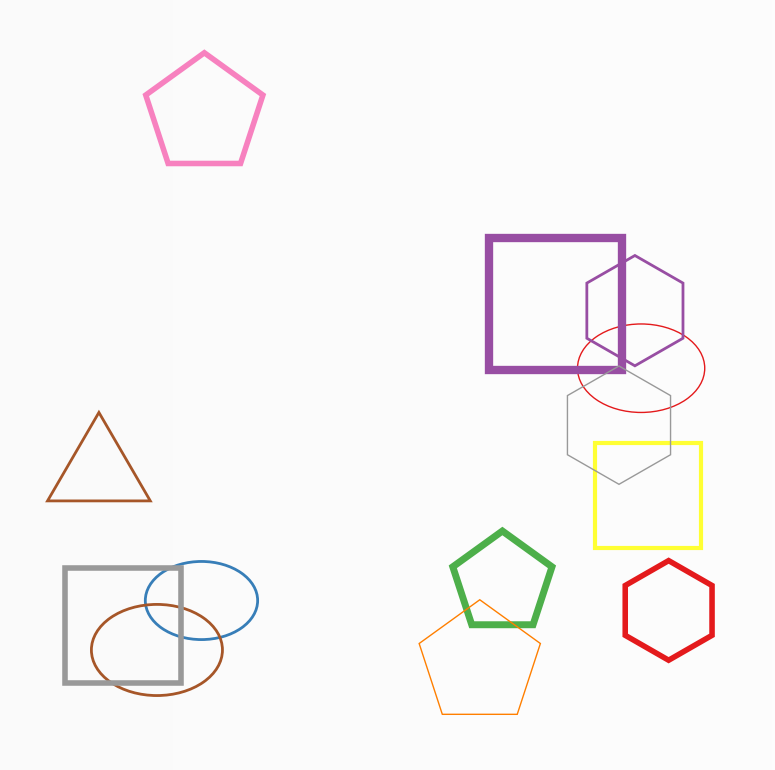[{"shape": "oval", "thickness": 0.5, "radius": 0.41, "center": [0.827, 0.522]}, {"shape": "hexagon", "thickness": 2, "radius": 0.32, "center": [0.863, 0.207]}, {"shape": "oval", "thickness": 1, "radius": 0.36, "center": [0.26, 0.22]}, {"shape": "pentagon", "thickness": 2.5, "radius": 0.34, "center": [0.648, 0.243]}, {"shape": "square", "thickness": 3, "radius": 0.43, "center": [0.717, 0.605]}, {"shape": "hexagon", "thickness": 1, "radius": 0.36, "center": [0.819, 0.597]}, {"shape": "pentagon", "thickness": 0.5, "radius": 0.41, "center": [0.619, 0.139]}, {"shape": "square", "thickness": 1.5, "radius": 0.34, "center": [0.836, 0.357]}, {"shape": "oval", "thickness": 1, "radius": 0.42, "center": [0.202, 0.156]}, {"shape": "triangle", "thickness": 1, "radius": 0.38, "center": [0.128, 0.388]}, {"shape": "pentagon", "thickness": 2, "radius": 0.4, "center": [0.264, 0.852]}, {"shape": "square", "thickness": 2, "radius": 0.37, "center": [0.158, 0.188]}, {"shape": "hexagon", "thickness": 0.5, "radius": 0.38, "center": [0.799, 0.448]}]